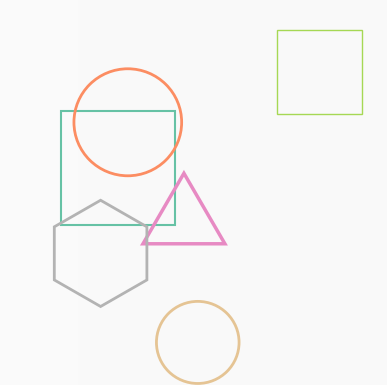[{"shape": "square", "thickness": 1.5, "radius": 0.74, "center": [0.304, 0.563]}, {"shape": "circle", "thickness": 2, "radius": 0.69, "center": [0.33, 0.682]}, {"shape": "triangle", "thickness": 2.5, "radius": 0.61, "center": [0.475, 0.428]}, {"shape": "square", "thickness": 1, "radius": 0.54, "center": [0.824, 0.813]}, {"shape": "circle", "thickness": 2, "radius": 0.53, "center": [0.51, 0.111]}, {"shape": "hexagon", "thickness": 2, "radius": 0.69, "center": [0.26, 0.342]}]